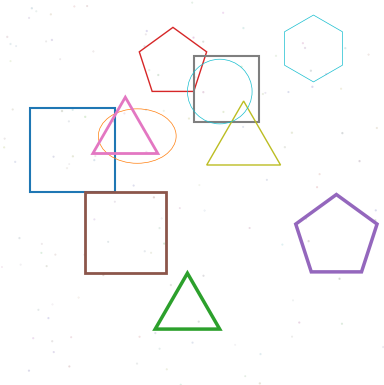[{"shape": "square", "thickness": 1.5, "radius": 0.55, "center": [0.188, 0.61]}, {"shape": "oval", "thickness": 0.5, "radius": 0.51, "center": [0.356, 0.647]}, {"shape": "triangle", "thickness": 2.5, "radius": 0.48, "center": [0.487, 0.194]}, {"shape": "pentagon", "thickness": 1, "radius": 0.46, "center": [0.449, 0.837]}, {"shape": "pentagon", "thickness": 2.5, "radius": 0.56, "center": [0.874, 0.384]}, {"shape": "square", "thickness": 2, "radius": 0.53, "center": [0.325, 0.396]}, {"shape": "triangle", "thickness": 2, "radius": 0.49, "center": [0.325, 0.65]}, {"shape": "square", "thickness": 1.5, "radius": 0.43, "center": [0.589, 0.769]}, {"shape": "triangle", "thickness": 1, "radius": 0.55, "center": [0.633, 0.627]}, {"shape": "hexagon", "thickness": 0.5, "radius": 0.43, "center": [0.814, 0.874]}, {"shape": "circle", "thickness": 0.5, "radius": 0.42, "center": [0.571, 0.762]}]